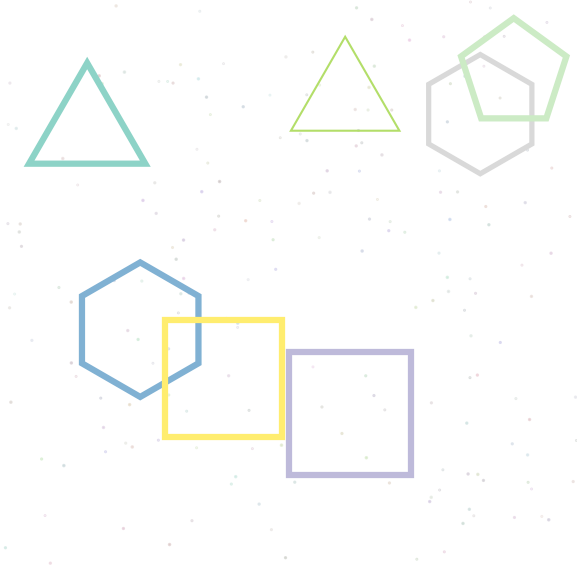[{"shape": "triangle", "thickness": 3, "radius": 0.58, "center": [0.151, 0.774]}, {"shape": "square", "thickness": 3, "radius": 0.53, "center": [0.606, 0.283]}, {"shape": "hexagon", "thickness": 3, "radius": 0.58, "center": [0.243, 0.428]}, {"shape": "triangle", "thickness": 1, "radius": 0.54, "center": [0.598, 0.827]}, {"shape": "hexagon", "thickness": 2.5, "radius": 0.52, "center": [0.832, 0.801]}, {"shape": "pentagon", "thickness": 3, "radius": 0.48, "center": [0.89, 0.872]}, {"shape": "square", "thickness": 3, "radius": 0.51, "center": [0.387, 0.343]}]